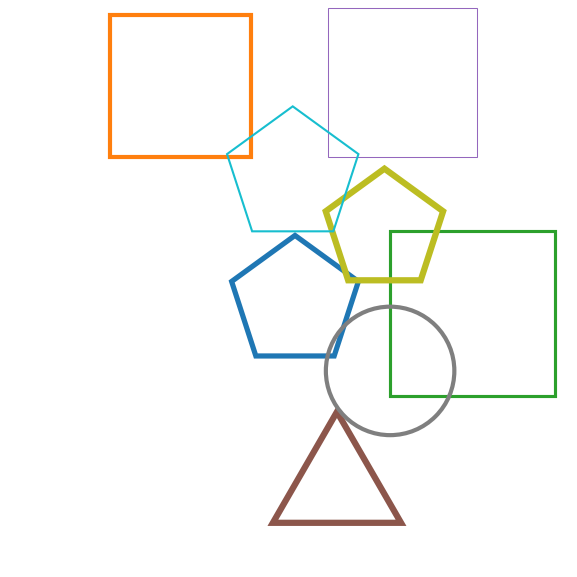[{"shape": "pentagon", "thickness": 2.5, "radius": 0.58, "center": [0.511, 0.476]}, {"shape": "square", "thickness": 2, "radius": 0.61, "center": [0.312, 0.85]}, {"shape": "square", "thickness": 1.5, "radius": 0.71, "center": [0.818, 0.456]}, {"shape": "square", "thickness": 0.5, "radius": 0.65, "center": [0.697, 0.856]}, {"shape": "triangle", "thickness": 3, "radius": 0.64, "center": [0.583, 0.158]}, {"shape": "circle", "thickness": 2, "radius": 0.56, "center": [0.676, 0.357]}, {"shape": "pentagon", "thickness": 3, "radius": 0.53, "center": [0.666, 0.6]}, {"shape": "pentagon", "thickness": 1, "radius": 0.6, "center": [0.507, 0.695]}]